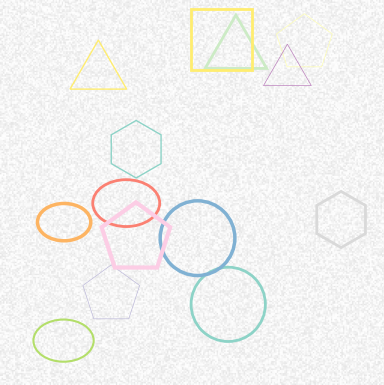[{"shape": "circle", "thickness": 2, "radius": 0.48, "center": [0.593, 0.209]}, {"shape": "hexagon", "thickness": 1, "radius": 0.37, "center": [0.354, 0.612]}, {"shape": "pentagon", "thickness": 0.5, "radius": 0.38, "center": [0.791, 0.888]}, {"shape": "pentagon", "thickness": 0.5, "radius": 0.39, "center": [0.289, 0.235]}, {"shape": "oval", "thickness": 2, "radius": 0.43, "center": [0.328, 0.472]}, {"shape": "circle", "thickness": 2.5, "radius": 0.49, "center": [0.513, 0.381]}, {"shape": "oval", "thickness": 2.5, "radius": 0.35, "center": [0.167, 0.423]}, {"shape": "oval", "thickness": 1.5, "radius": 0.39, "center": [0.165, 0.115]}, {"shape": "pentagon", "thickness": 3, "radius": 0.47, "center": [0.353, 0.381]}, {"shape": "hexagon", "thickness": 2, "radius": 0.36, "center": [0.886, 0.43]}, {"shape": "triangle", "thickness": 0.5, "radius": 0.36, "center": [0.746, 0.813]}, {"shape": "triangle", "thickness": 2, "radius": 0.46, "center": [0.613, 0.868]}, {"shape": "triangle", "thickness": 1, "radius": 0.42, "center": [0.255, 0.811]}, {"shape": "square", "thickness": 2, "radius": 0.39, "center": [0.575, 0.897]}]